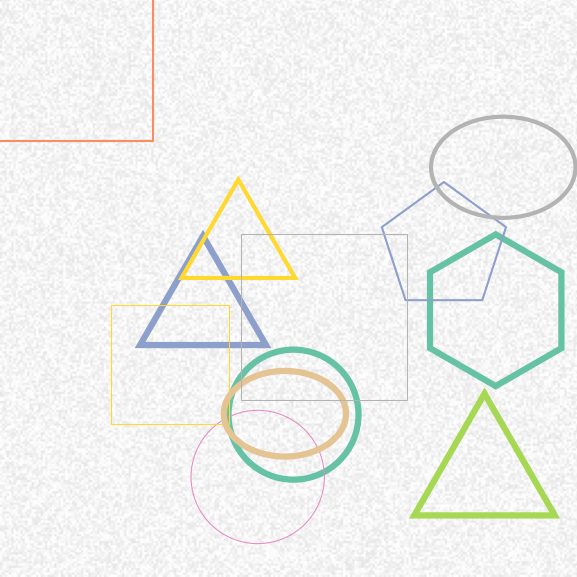[{"shape": "circle", "thickness": 3, "radius": 0.56, "center": [0.508, 0.281]}, {"shape": "hexagon", "thickness": 3, "radius": 0.66, "center": [0.858, 0.462]}, {"shape": "square", "thickness": 1, "radius": 0.67, "center": [0.132, 0.888]}, {"shape": "pentagon", "thickness": 1, "radius": 0.57, "center": [0.769, 0.571]}, {"shape": "triangle", "thickness": 3, "radius": 0.63, "center": [0.352, 0.465]}, {"shape": "circle", "thickness": 0.5, "radius": 0.58, "center": [0.446, 0.173]}, {"shape": "triangle", "thickness": 3, "radius": 0.7, "center": [0.839, 0.177]}, {"shape": "square", "thickness": 0.5, "radius": 0.51, "center": [0.295, 0.368]}, {"shape": "triangle", "thickness": 2, "radius": 0.57, "center": [0.413, 0.575]}, {"shape": "oval", "thickness": 3, "radius": 0.53, "center": [0.493, 0.283]}, {"shape": "square", "thickness": 0.5, "radius": 0.72, "center": [0.561, 0.45]}, {"shape": "oval", "thickness": 2, "radius": 0.63, "center": [0.871, 0.71]}]